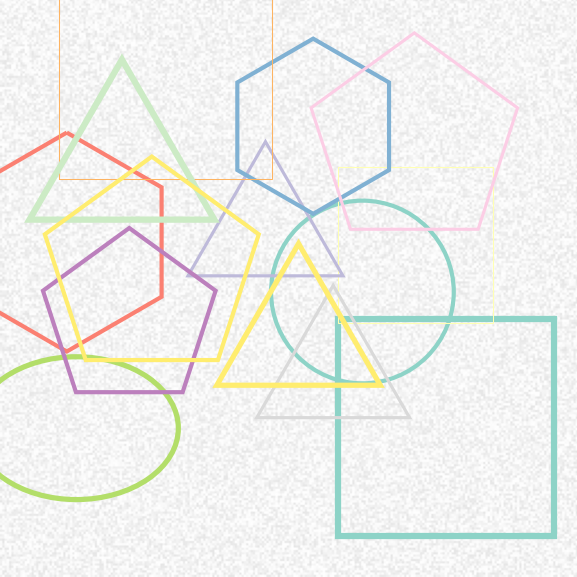[{"shape": "square", "thickness": 3, "radius": 0.94, "center": [0.772, 0.258]}, {"shape": "circle", "thickness": 2, "radius": 0.79, "center": [0.628, 0.494]}, {"shape": "square", "thickness": 0.5, "radius": 0.67, "center": [0.72, 0.575]}, {"shape": "triangle", "thickness": 1.5, "radius": 0.77, "center": [0.46, 0.599]}, {"shape": "hexagon", "thickness": 2, "radius": 0.95, "center": [0.116, 0.58]}, {"shape": "hexagon", "thickness": 2, "radius": 0.76, "center": [0.542, 0.781]}, {"shape": "square", "thickness": 0.5, "radius": 0.92, "center": [0.287, 0.873]}, {"shape": "oval", "thickness": 2.5, "radius": 0.88, "center": [0.132, 0.258]}, {"shape": "pentagon", "thickness": 1.5, "radius": 0.94, "center": [0.717, 0.754]}, {"shape": "triangle", "thickness": 1.5, "radius": 0.76, "center": [0.577, 0.352]}, {"shape": "pentagon", "thickness": 2, "radius": 0.79, "center": [0.224, 0.447]}, {"shape": "triangle", "thickness": 3, "radius": 0.92, "center": [0.211, 0.711]}, {"shape": "triangle", "thickness": 2.5, "radius": 0.82, "center": [0.517, 0.414]}, {"shape": "pentagon", "thickness": 2, "radius": 0.97, "center": [0.263, 0.533]}]